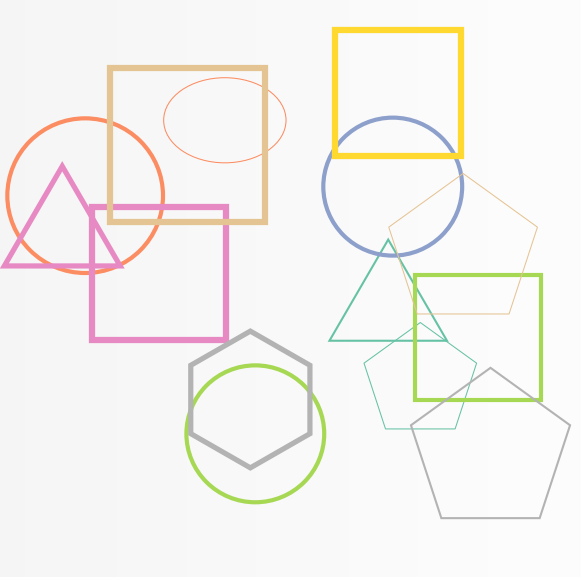[{"shape": "triangle", "thickness": 1, "radius": 0.58, "center": [0.668, 0.467]}, {"shape": "pentagon", "thickness": 0.5, "radius": 0.51, "center": [0.723, 0.339]}, {"shape": "circle", "thickness": 2, "radius": 0.67, "center": [0.147, 0.66]}, {"shape": "oval", "thickness": 0.5, "radius": 0.53, "center": [0.387, 0.791]}, {"shape": "circle", "thickness": 2, "radius": 0.6, "center": [0.676, 0.676]}, {"shape": "triangle", "thickness": 2.5, "radius": 0.58, "center": [0.107, 0.596]}, {"shape": "square", "thickness": 3, "radius": 0.58, "center": [0.274, 0.525]}, {"shape": "square", "thickness": 2, "radius": 0.54, "center": [0.822, 0.415]}, {"shape": "circle", "thickness": 2, "radius": 0.59, "center": [0.439, 0.248]}, {"shape": "square", "thickness": 3, "radius": 0.55, "center": [0.685, 0.838]}, {"shape": "pentagon", "thickness": 0.5, "radius": 0.67, "center": [0.797, 0.564]}, {"shape": "square", "thickness": 3, "radius": 0.67, "center": [0.323, 0.748]}, {"shape": "pentagon", "thickness": 1, "radius": 0.72, "center": [0.844, 0.218]}, {"shape": "hexagon", "thickness": 2.5, "radius": 0.59, "center": [0.431, 0.307]}]